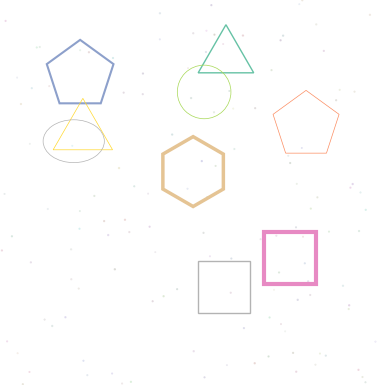[{"shape": "triangle", "thickness": 1, "radius": 0.42, "center": [0.587, 0.853]}, {"shape": "pentagon", "thickness": 0.5, "radius": 0.45, "center": [0.795, 0.675]}, {"shape": "pentagon", "thickness": 1.5, "radius": 0.46, "center": [0.208, 0.805]}, {"shape": "square", "thickness": 3, "radius": 0.34, "center": [0.754, 0.329]}, {"shape": "circle", "thickness": 0.5, "radius": 0.35, "center": [0.53, 0.761]}, {"shape": "triangle", "thickness": 0.5, "radius": 0.45, "center": [0.215, 0.655]}, {"shape": "hexagon", "thickness": 2.5, "radius": 0.45, "center": [0.502, 0.554]}, {"shape": "square", "thickness": 1, "radius": 0.34, "center": [0.583, 0.255]}, {"shape": "oval", "thickness": 0.5, "radius": 0.4, "center": [0.192, 0.633]}]